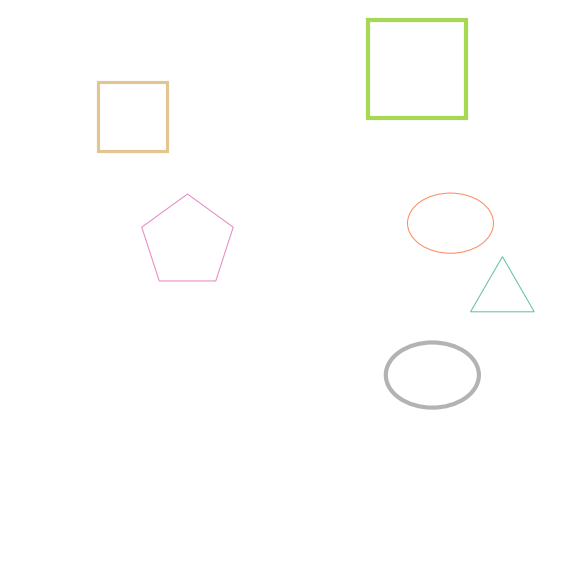[{"shape": "triangle", "thickness": 0.5, "radius": 0.32, "center": [0.87, 0.491]}, {"shape": "oval", "thickness": 0.5, "radius": 0.37, "center": [0.78, 0.613]}, {"shape": "pentagon", "thickness": 0.5, "radius": 0.42, "center": [0.325, 0.58]}, {"shape": "square", "thickness": 2, "radius": 0.42, "center": [0.722, 0.879]}, {"shape": "square", "thickness": 1.5, "radius": 0.3, "center": [0.23, 0.798]}, {"shape": "oval", "thickness": 2, "radius": 0.4, "center": [0.749, 0.35]}]